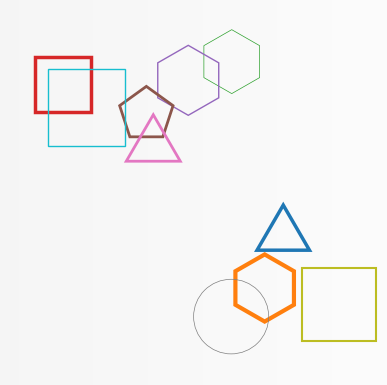[{"shape": "triangle", "thickness": 2.5, "radius": 0.39, "center": [0.731, 0.389]}, {"shape": "hexagon", "thickness": 3, "radius": 0.44, "center": [0.683, 0.252]}, {"shape": "hexagon", "thickness": 0.5, "radius": 0.42, "center": [0.598, 0.84]}, {"shape": "square", "thickness": 2.5, "radius": 0.36, "center": [0.162, 0.781]}, {"shape": "hexagon", "thickness": 1, "radius": 0.45, "center": [0.486, 0.791]}, {"shape": "pentagon", "thickness": 2, "radius": 0.36, "center": [0.378, 0.703]}, {"shape": "triangle", "thickness": 2, "radius": 0.4, "center": [0.396, 0.621]}, {"shape": "circle", "thickness": 0.5, "radius": 0.48, "center": [0.597, 0.178]}, {"shape": "square", "thickness": 1.5, "radius": 0.48, "center": [0.875, 0.21]}, {"shape": "square", "thickness": 1, "radius": 0.5, "center": [0.224, 0.721]}]